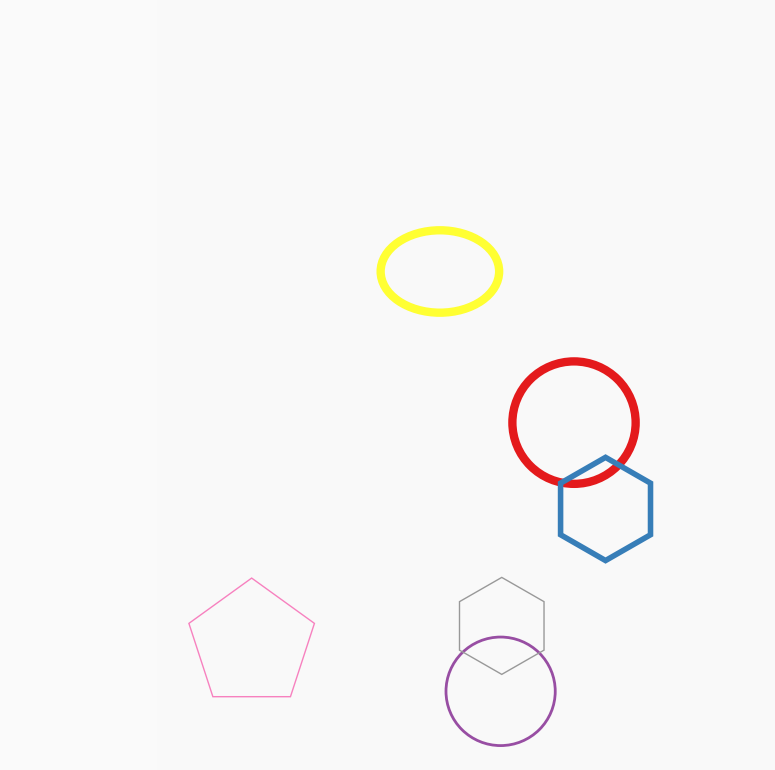[{"shape": "circle", "thickness": 3, "radius": 0.4, "center": [0.741, 0.451]}, {"shape": "hexagon", "thickness": 2, "radius": 0.34, "center": [0.781, 0.339]}, {"shape": "circle", "thickness": 1, "radius": 0.35, "center": [0.646, 0.102]}, {"shape": "oval", "thickness": 3, "radius": 0.38, "center": [0.568, 0.647]}, {"shape": "pentagon", "thickness": 0.5, "radius": 0.43, "center": [0.325, 0.164]}, {"shape": "hexagon", "thickness": 0.5, "radius": 0.31, "center": [0.647, 0.187]}]